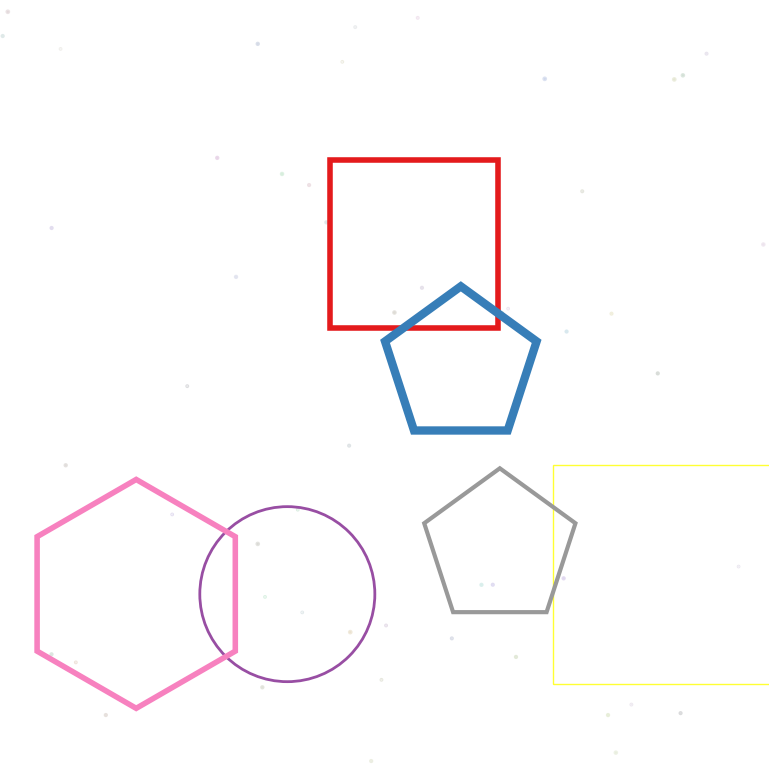[{"shape": "square", "thickness": 2, "radius": 0.54, "center": [0.538, 0.683]}, {"shape": "pentagon", "thickness": 3, "radius": 0.52, "center": [0.598, 0.525]}, {"shape": "circle", "thickness": 1, "radius": 0.57, "center": [0.373, 0.228]}, {"shape": "square", "thickness": 0.5, "radius": 0.71, "center": [0.86, 0.254]}, {"shape": "hexagon", "thickness": 2, "radius": 0.74, "center": [0.177, 0.229]}, {"shape": "pentagon", "thickness": 1.5, "radius": 0.52, "center": [0.649, 0.289]}]